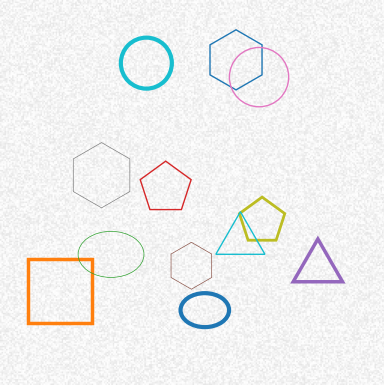[{"shape": "oval", "thickness": 3, "radius": 0.32, "center": [0.532, 0.194]}, {"shape": "hexagon", "thickness": 1, "radius": 0.39, "center": [0.613, 0.845]}, {"shape": "square", "thickness": 2.5, "radius": 0.41, "center": [0.155, 0.245]}, {"shape": "oval", "thickness": 0.5, "radius": 0.43, "center": [0.288, 0.339]}, {"shape": "pentagon", "thickness": 1, "radius": 0.35, "center": [0.43, 0.512]}, {"shape": "triangle", "thickness": 2.5, "radius": 0.37, "center": [0.826, 0.305]}, {"shape": "hexagon", "thickness": 0.5, "radius": 0.3, "center": [0.497, 0.31]}, {"shape": "circle", "thickness": 1, "radius": 0.39, "center": [0.673, 0.8]}, {"shape": "hexagon", "thickness": 0.5, "radius": 0.42, "center": [0.264, 0.545]}, {"shape": "pentagon", "thickness": 2, "radius": 0.31, "center": [0.681, 0.426]}, {"shape": "triangle", "thickness": 1, "radius": 0.37, "center": [0.624, 0.376]}, {"shape": "circle", "thickness": 3, "radius": 0.33, "center": [0.38, 0.836]}]